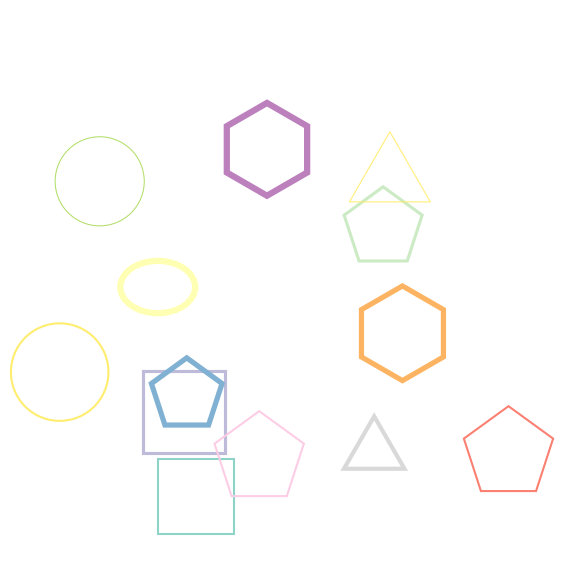[{"shape": "square", "thickness": 1, "radius": 0.33, "center": [0.339, 0.139]}, {"shape": "oval", "thickness": 3, "radius": 0.32, "center": [0.273, 0.502]}, {"shape": "square", "thickness": 1.5, "radius": 0.35, "center": [0.318, 0.285]}, {"shape": "pentagon", "thickness": 1, "radius": 0.41, "center": [0.881, 0.215]}, {"shape": "pentagon", "thickness": 2.5, "radius": 0.32, "center": [0.323, 0.315]}, {"shape": "hexagon", "thickness": 2.5, "radius": 0.41, "center": [0.697, 0.422]}, {"shape": "circle", "thickness": 0.5, "radius": 0.39, "center": [0.173, 0.685]}, {"shape": "pentagon", "thickness": 1, "radius": 0.41, "center": [0.449, 0.206]}, {"shape": "triangle", "thickness": 2, "radius": 0.3, "center": [0.648, 0.218]}, {"shape": "hexagon", "thickness": 3, "radius": 0.4, "center": [0.462, 0.741]}, {"shape": "pentagon", "thickness": 1.5, "radius": 0.35, "center": [0.663, 0.605]}, {"shape": "triangle", "thickness": 0.5, "radius": 0.4, "center": [0.675, 0.69]}, {"shape": "circle", "thickness": 1, "radius": 0.42, "center": [0.103, 0.355]}]